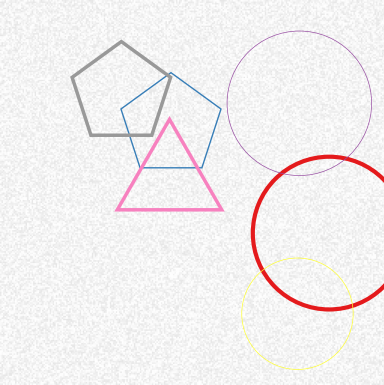[{"shape": "circle", "thickness": 3, "radius": 0.99, "center": [0.855, 0.395]}, {"shape": "pentagon", "thickness": 1, "radius": 0.68, "center": [0.444, 0.675]}, {"shape": "circle", "thickness": 0.5, "radius": 0.94, "center": [0.778, 0.732]}, {"shape": "circle", "thickness": 0.5, "radius": 0.72, "center": [0.773, 0.185]}, {"shape": "triangle", "thickness": 2.5, "radius": 0.78, "center": [0.44, 0.533]}, {"shape": "pentagon", "thickness": 2.5, "radius": 0.67, "center": [0.315, 0.757]}]